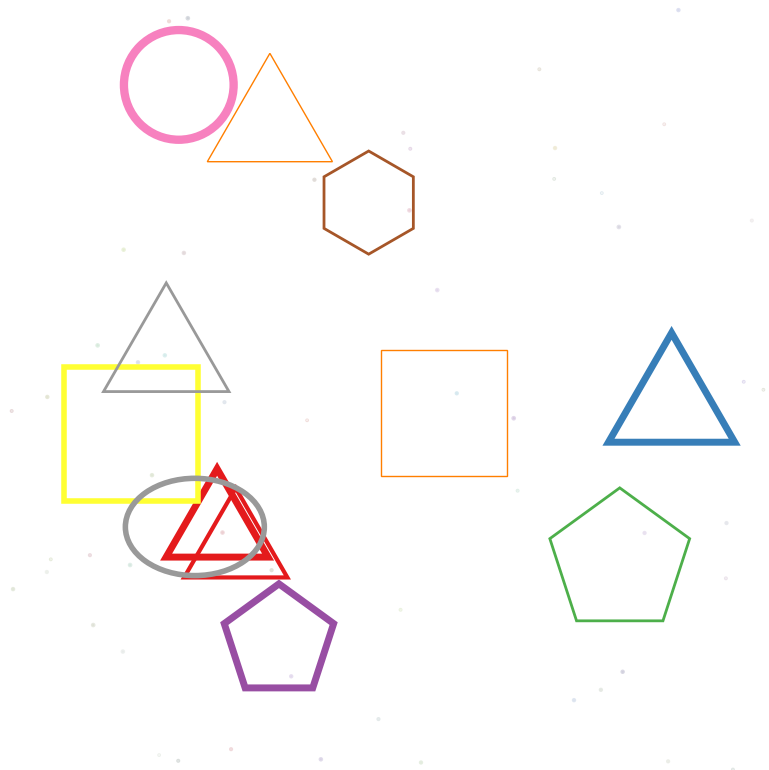[{"shape": "triangle", "thickness": 1.5, "radius": 0.39, "center": [0.306, 0.289]}, {"shape": "triangle", "thickness": 2.5, "radius": 0.38, "center": [0.282, 0.315]}, {"shape": "triangle", "thickness": 2.5, "radius": 0.47, "center": [0.872, 0.473]}, {"shape": "pentagon", "thickness": 1, "radius": 0.48, "center": [0.805, 0.271]}, {"shape": "pentagon", "thickness": 2.5, "radius": 0.37, "center": [0.362, 0.167]}, {"shape": "square", "thickness": 0.5, "radius": 0.41, "center": [0.577, 0.464]}, {"shape": "triangle", "thickness": 0.5, "radius": 0.47, "center": [0.35, 0.837]}, {"shape": "square", "thickness": 2, "radius": 0.43, "center": [0.171, 0.436]}, {"shape": "hexagon", "thickness": 1, "radius": 0.33, "center": [0.479, 0.737]}, {"shape": "circle", "thickness": 3, "radius": 0.36, "center": [0.232, 0.89]}, {"shape": "oval", "thickness": 2, "radius": 0.45, "center": [0.253, 0.316]}, {"shape": "triangle", "thickness": 1, "radius": 0.47, "center": [0.216, 0.538]}]